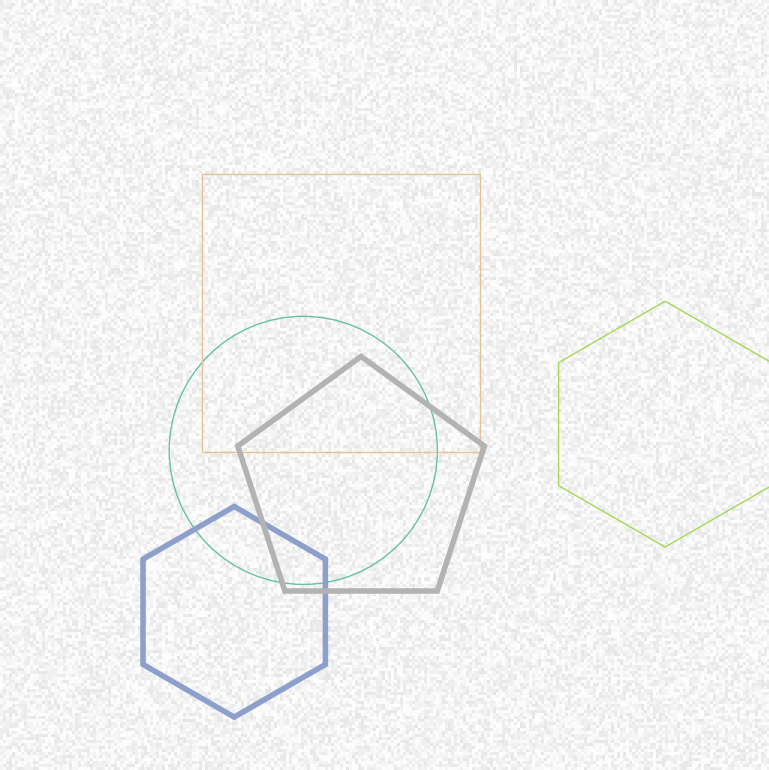[{"shape": "circle", "thickness": 0.5, "radius": 0.87, "center": [0.394, 0.415]}, {"shape": "hexagon", "thickness": 2, "radius": 0.68, "center": [0.304, 0.205]}, {"shape": "hexagon", "thickness": 0.5, "radius": 0.8, "center": [0.864, 0.449]}, {"shape": "square", "thickness": 0.5, "radius": 0.9, "center": [0.443, 0.594]}, {"shape": "pentagon", "thickness": 2, "radius": 0.84, "center": [0.469, 0.369]}]